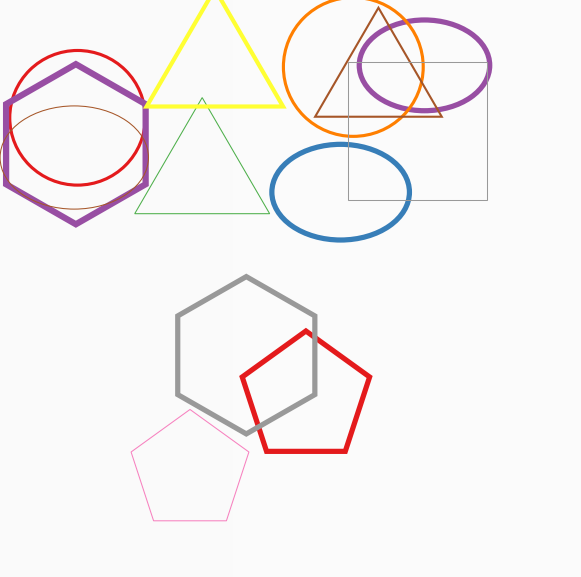[{"shape": "pentagon", "thickness": 2.5, "radius": 0.58, "center": [0.526, 0.311]}, {"shape": "circle", "thickness": 1.5, "radius": 0.58, "center": [0.133, 0.795]}, {"shape": "oval", "thickness": 2.5, "radius": 0.59, "center": [0.586, 0.666]}, {"shape": "triangle", "thickness": 0.5, "radius": 0.67, "center": [0.348, 0.696]}, {"shape": "oval", "thickness": 2.5, "radius": 0.56, "center": [0.73, 0.886]}, {"shape": "hexagon", "thickness": 3, "radius": 0.69, "center": [0.131, 0.749]}, {"shape": "circle", "thickness": 1.5, "radius": 0.6, "center": [0.608, 0.883]}, {"shape": "triangle", "thickness": 2, "radius": 0.68, "center": [0.37, 0.882]}, {"shape": "oval", "thickness": 0.5, "radius": 0.64, "center": [0.128, 0.726]}, {"shape": "triangle", "thickness": 1, "radius": 0.63, "center": [0.651, 0.86]}, {"shape": "pentagon", "thickness": 0.5, "radius": 0.53, "center": [0.327, 0.184]}, {"shape": "hexagon", "thickness": 2.5, "radius": 0.68, "center": [0.424, 0.384]}, {"shape": "square", "thickness": 0.5, "radius": 0.6, "center": [0.719, 0.772]}]